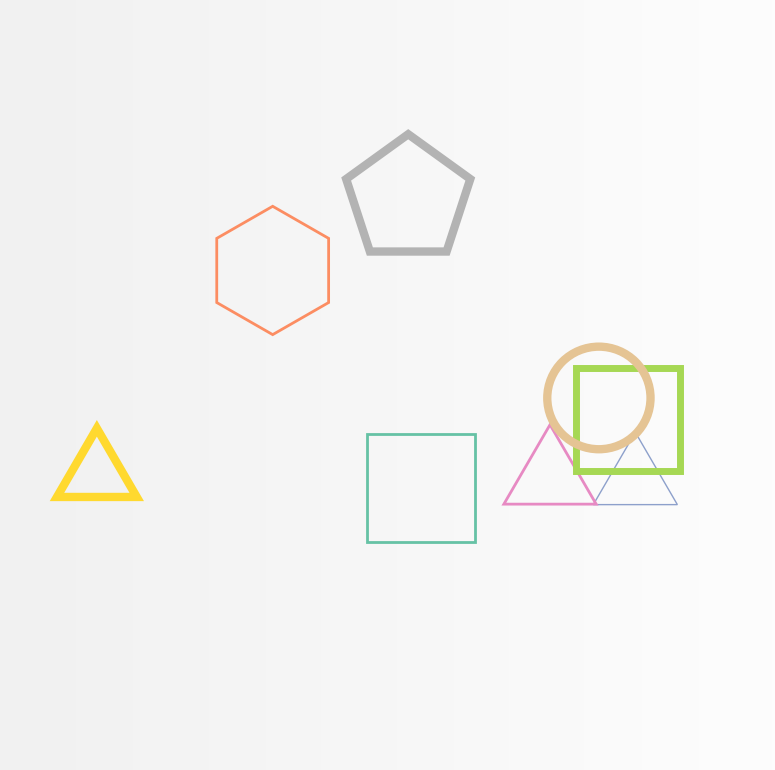[{"shape": "square", "thickness": 1, "radius": 0.35, "center": [0.544, 0.366]}, {"shape": "hexagon", "thickness": 1, "radius": 0.42, "center": [0.352, 0.649]}, {"shape": "triangle", "thickness": 0.5, "radius": 0.31, "center": [0.82, 0.376]}, {"shape": "triangle", "thickness": 1, "radius": 0.34, "center": [0.71, 0.38]}, {"shape": "square", "thickness": 2.5, "radius": 0.34, "center": [0.81, 0.455]}, {"shape": "triangle", "thickness": 3, "radius": 0.3, "center": [0.125, 0.384]}, {"shape": "circle", "thickness": 3, "radius": 0.33, "center": [0.773, 0.483]}, {"shape": "pentagon", "thickness": 3, "radius": 0.42, "center": [0.527, 0.741]}]